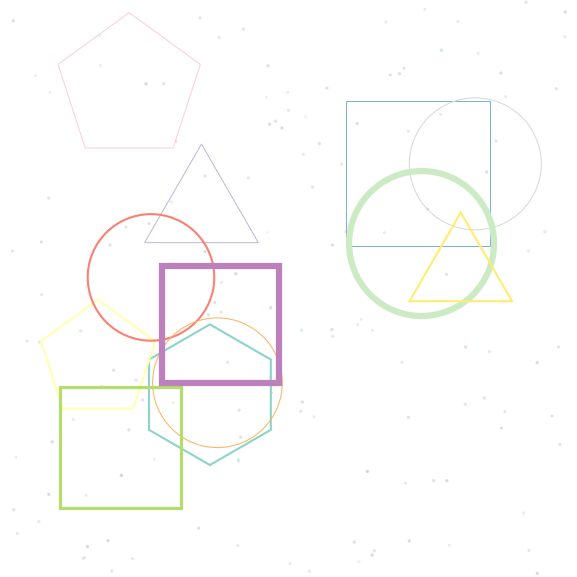[{"shape": "hexagon", "thickness": 1, "radius": 0.61, "center": [0.363, 0.316]}, {"shape": "pentagon", "thickness": 1, "radius": 0.52, "center": [0.17, 0.376]}, {"shape": "triangle", "thickness": 0.5, "radius": 0.57, "center": [0.349, 0.636]}, {"shape": "circle", "thickness": 1, "radius": 0.55, "center": [0.261, 0.519]}, {"shape": "square", "thickness": 0.5, "radius": 0.63, "center": [0.724, 0.699]}, {"shape": "circle", "thickness": 0.5, "radius": 0.56, "center": [0.377, 0.336]}, {"shape": "square", "thickness": 1.5, "radius": 0.52, "center": [0.209, 0.224]}, {"shape": "pentagon", "thickness": 0.5, "radius": 0.65, "center": [0.224, 0.848]}, {"shape": "circle", "thickness": 0.5, "radius": 0.57, "center": [0.823, 0.715]}, {"shape": "square", "thickness": 3, "radius": 0.5, "center": [0.382, 0.437]}, {"shape": "circle", "thickness": 3, "radius": 0.63, "center": [0.73, 0.577]}, {"shape": "triangle", "thickness": 1, "radius": 0.51, "center": [0.798, 0.529]}]